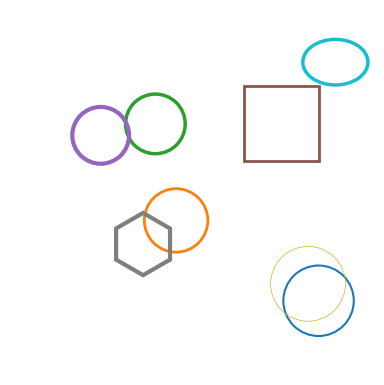[{"shape": "circle", "thickness": 1.5, "radius": 0.46, "center": [0.827, 0.219]}, {"shape": "circle", "thickness": 2, "radius": 0.41, "center": [0.457, 0.427]}, {"shape": "circle", "thickness": 2.5, "radius": 0.39, "center": [0.404, 0.678]}, {"shape": "circle", "thickness": 3, "radius": 0.37, "center": [0.262, 0.648]}, {"shape": "square", "thickness": 2, "radius": 0.49, "center": [0.731, 0.68]}, {"shape": "hexagon", "thickness": 3, "radius": 0.4, "center": [0.372, 0.366]}, {"shape": "circle", "thickness": 0.5, "radius": 0.49, "center": [0.8, 0.263]}, {"shape": "oval", "thickness": 2.5, "radius": 0.42, "center": [0.871, 0.838]}]